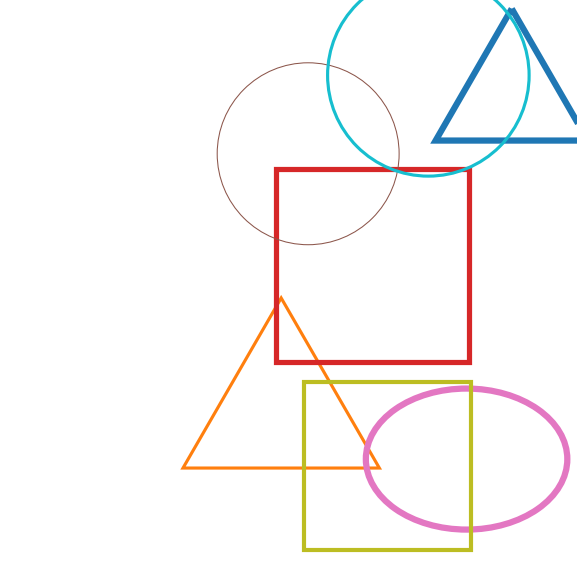[{"shape": "triangle", "thickness": 3, "radius": 0.76, "center": [0.886, 0.832]}, {"shape": "triangle", "thickness": 1.5, "radius": 0.98, "center": [0.487, 0.287]}, {"shape": "square", "thickness": 2.5, "radius": 0.84, "center": [0.645, 0.539]}, {"shape": "circle", "thickness": 0.5, "radius": 0.79, "center": [0.534, 0.733]}, {"shape": "oval", "thickness": 3, "radius": 0.87, "center": [0.808, 0.204]}, {"shape": "square", "thickness": 2, "radius": 0.72, "center": [0.671, 0.192]}, {"shape": "circle", "thickness": 1.5, "radius": 0.87, "center": [0.742, 0.869]}]